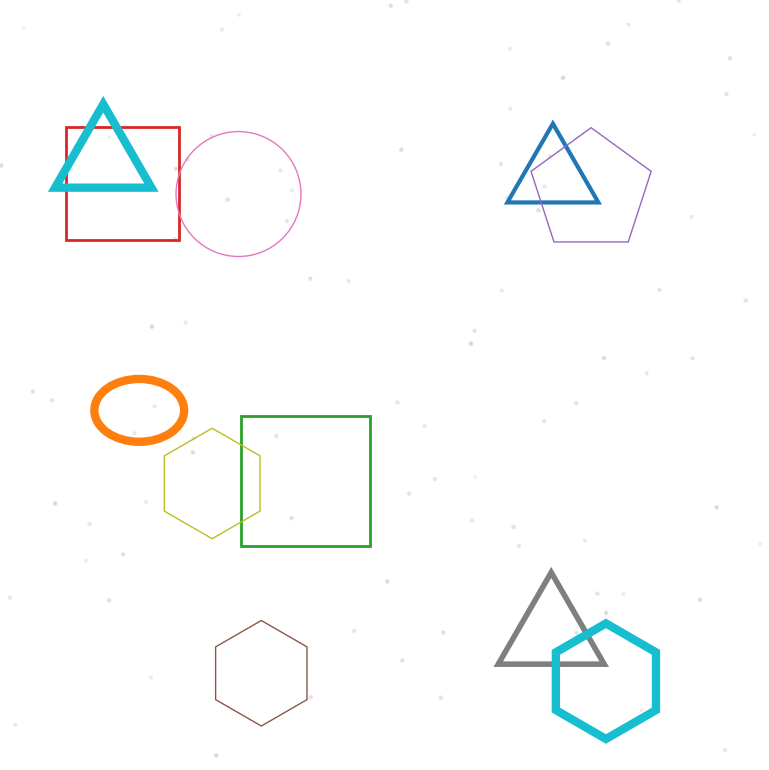[{"shape": "triangle", "thickness": 1.5, "radius": 0.34, "center": [0.718, 0.771]}, {"shape": "oval", "thickness": 3, "radius": 0.29, "center": [0.181, 0.467]}, {"shape": "square", "thickness": 1, "radius": 0.42, "center": [0.397, 0.375]}, {"shape": "square", "thickness": 1, "radius": 0.36, "center": [0.159, 0.762]}, {"shape": "pentagon", "thickness": 0.5, "radius": 0.41, "center": [0.768, 0.752]}, {"shape": "hexagon", "thickness": 0.5, "radius": 0.34, "center": [0.339, 0.126]}, {"shape": "circle", "thickness": 0.5, "radius": 0.41, "center": [0.31, 0.748]}, {"shape": "triangle", "thickness": 2, "radius": 0.4, "center": [0.716, 0.177]}, {"shape": "hexagon", "thickness": 0.5, "radius": 0.36, "center": [0.276, 0.372]}, {"shape": "triangle", "thickness": 3, "radius": 0.36, "center": [0.134, 0.792]}, {"shape": "hexagon", "thickness": 3, "radius": 0.38, "center": [0.787, 0.115]}]